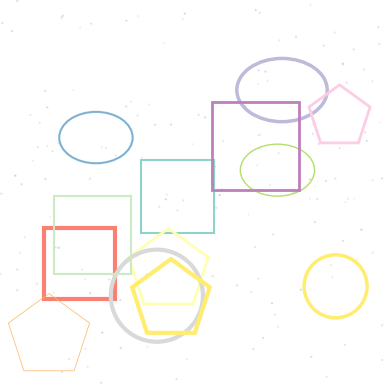[{"shape": "square", "thickness": 1.5, "radius": 0.47, "center": [0.462, 0.49]}, {"shape": "pentagon", "thickness": 2, "radius": 0.54, "center": [0.437, 0.298]}, {"shape": "oval", "thickness": 2.5, "radius": 0.59, "center": [0.733, 0.766]}, {"shape": "square", "thickness": 3, "radius": 0.46, "center": [0.208, 0.315]}, {"shape": "oval", "thickness": 1.5, "radius": 0.48, "center": [0.249, 0.643]}, {"shape": "pentagon", "thickness": 0.5, "radius": 0.55, "center": [0.127, 0.127]}, {"shape": "oval", "thickness": 1, "radius": 0.48, "center": [0.721, 0.558]}, {"shape": "pentagon", "thickness": 2, "radius": 0.42, "center": [0.882, 0.696]}, {"shape": "circle", "thickness": 3, "radius": 0.6, "center": [0.407, 0.232]}, {"shape": "square", "thickness": 2, "radius": 0.57, "center": [0.664, 0.621]}, {"shape": "square", "thickness": 1.5, "radius": 0.5, "center": [0.241, 0.389]}, {"shape": "pentagon", "thickness": 3, "radius": 0.53, "center": [0.444, 0.221]}, {"shape": "circle", "thickness": 2.5, "radius": 0.41, "center": [0.872, 0.256]}]